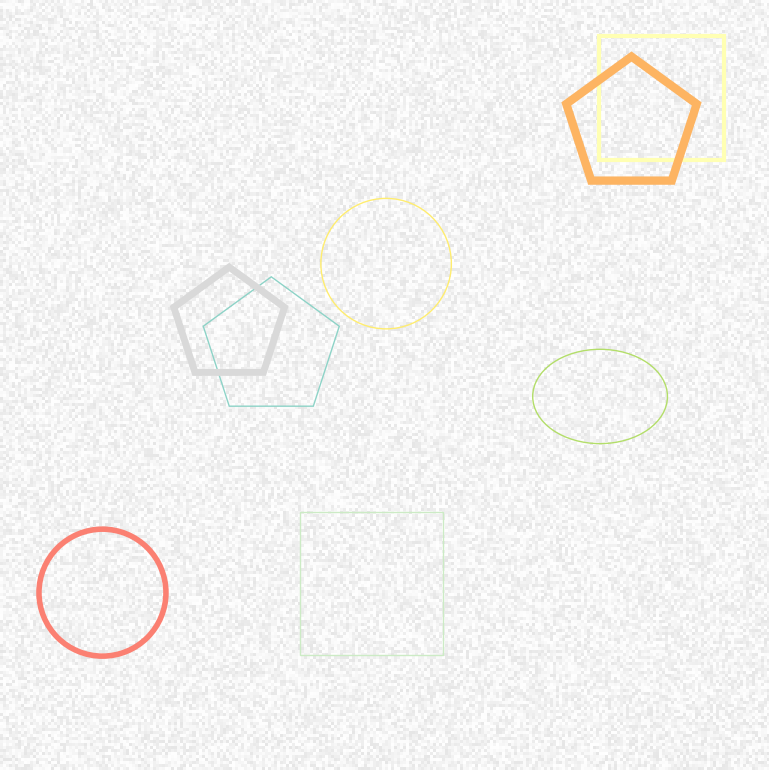[{"shape": "pentagon", "thickness": 0.5, "radius": 0.46, "center": [0.352, 0.548]}, {"shape": "square", "thickness": 1.5, "radius": 0.41, "center": [0.859, 0.873]}, {"shape": "circle", "thickness": 2, "radius": 0.41, "center": [0.133, 0.23]}, {"shape": "pentagon", "thickness": 3, "radius": 0.45, "center": [0.82, 0.837]}, {"shape": "oval", "thickness": 0.5, "radius": 0.44, "center": [0.779, 0.485]}, {"shape": "pentagon", "thickness": 2.5, "radius": 0.38, "center": [0.298, 0.578]}, {"shape": "square", "thickness": 0.5, "radius": 0.46, "center": [0.482, 0.242]}, {"shape": "circle", "thickness": 0.5, "radius": 0.42, "center": [0.501, 0.658]}]